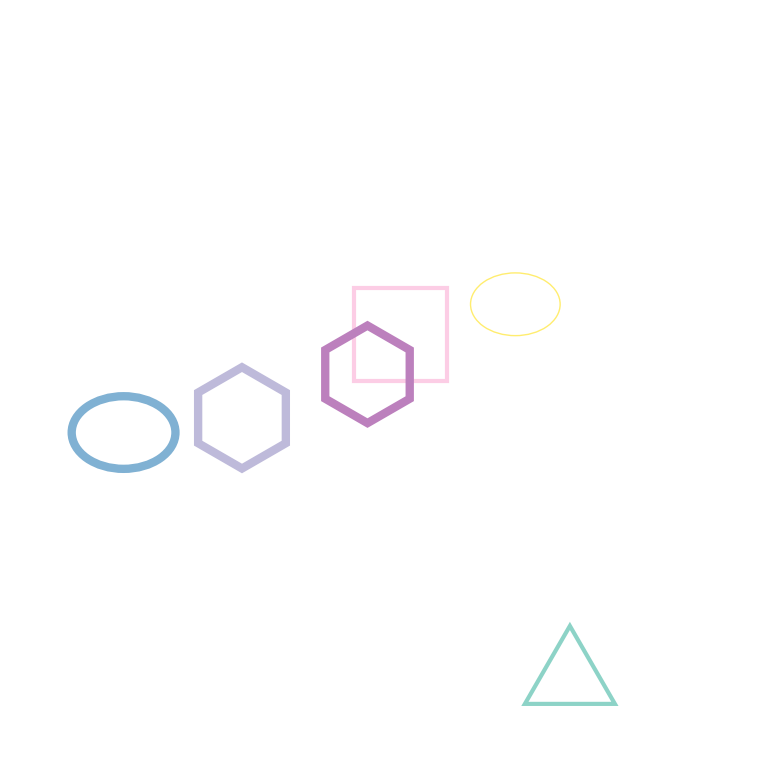[{"shape": "triangle", "thickness": 1.5, "radius": 0.34, "center": [0.74, 0.12]}, {"shape": "hexagon", "thickness": 3, "radius": 0.33, "center": [0.314, 0.457]}, {"shape": "oval", "thickness": 3, "radius": 0.34, "center": [0.16, 0.438]}, {"shape": "square", "thickness": 1.5, "radius": 0.3, "center": [0.52, 0.566]}, {"shape": "hexagon", "thickness": 3, "radius": 0.32, "center": [0.477, 0.514]}, {"shape": "oval", "thickness": 0.5, "radius": 0.29, "center": [0.669, 0.605]}]